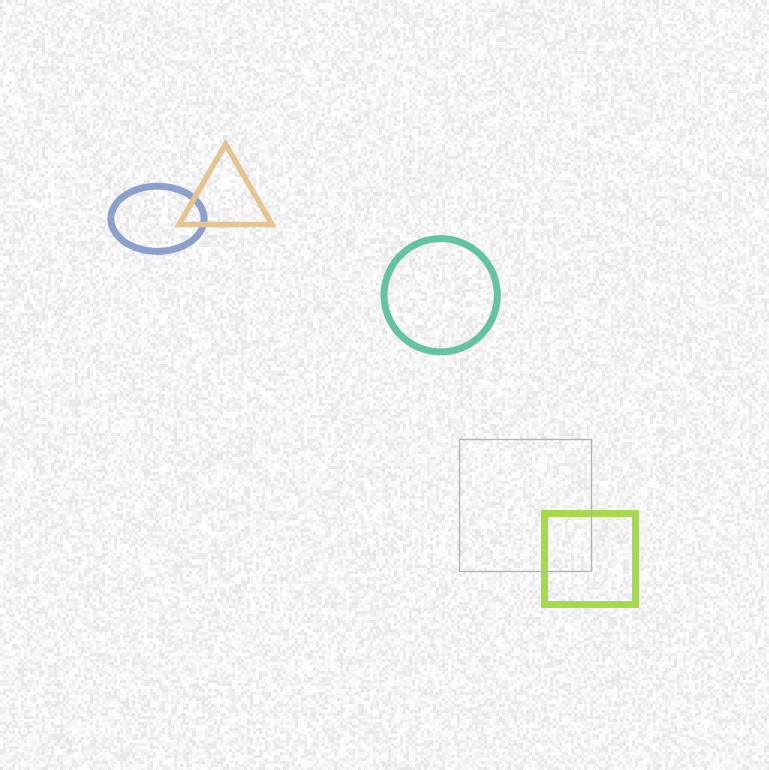[{"shape": "circle", "thickness": 2.5, "radius": 0.37, "center": [0.572, 0.617]}, {"shape": "oval", "thickness": 2.5, "radius": 0.3, "center": [0.205, 0.716]}, {"shape": "square", "thickness": 2.5, "radius": 0.3, "center": [0.766, 0.275]}, {"shape": "triangle", "thickness": 2, "radius": 0.35, "center": [0.293, 0.743]}, {"shape": "square", "thickness": 0.5, "radius": 0.43, "center": [0.682, 0.344]}]